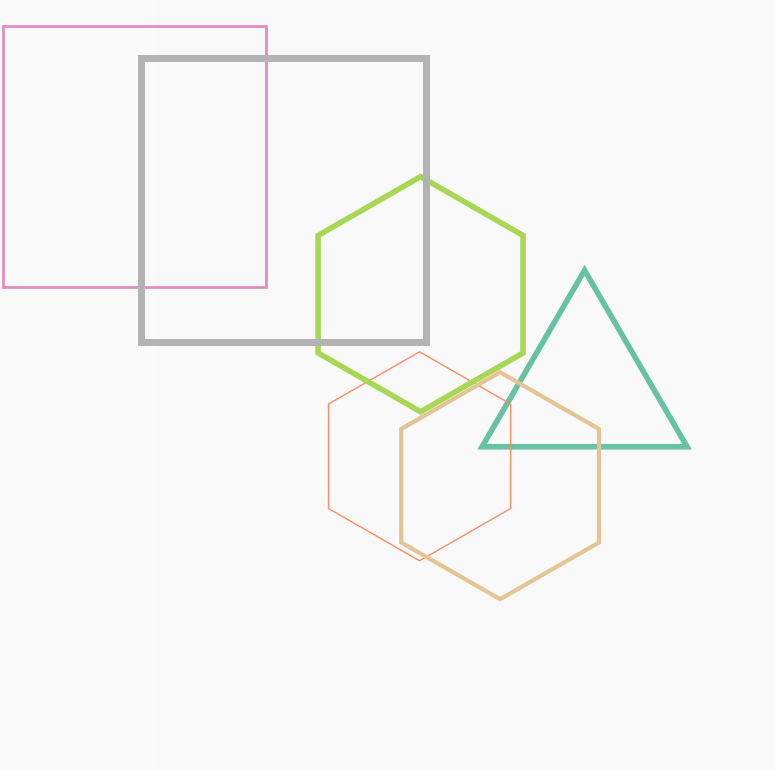[{"shape": "triangle", "thickness": 2, "radius": 0.76, "center": [0.754, 0.496]}, {"shape": "hexagon", "thickness": 0.5, "radius": 0.68, "center": [0.541, 0.407]}, {"shape": "square", "thickness": 1, "radius": 0.85, "center": [0.173, 0.797]}, {"shape": "hexagon", "thickness": 2, "radius": 0.76, "center": [0.543, 0.618]}, {"shape": "hexagon", "thickness": 1.5, "radius": 0.74, "center": [0.645, 0.369]}, {"shape": "square", "thickness": 2.5, "radius": 0.92, "center": [0.366, 0.74]}]